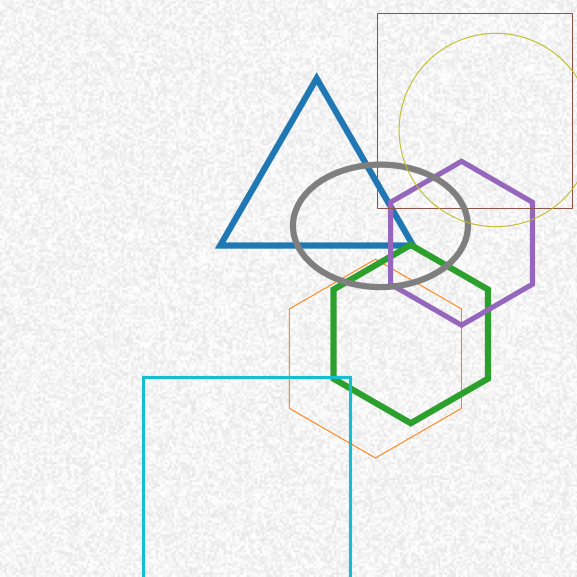[{"shape": "triangle", "thickness": 3, "radius": 0.96, "center": [0.548, 0.67]}, {"shape": "hexagon", "thickness": 0.5, "radius": 0.86, "center": [0.65, 0.378]}, {"shape": "hexagon", "thickness": 3, "radius": 0.77, "center": [0.711, 0.421]}, {"shape": "hexagon", "thickness": 2.5, "radius": 0.71, "center": [0.799, 0.578]}, {"shape": "square", "thickness": 0.5, "radius": 0.84, "center": [0.821, 0.808]}, {"shape": "oval", "thickness": 3, "radius": 0.76, "center": [0.659, 0.608]}, {"shape": "circle", "thickness": 0.5, "radius": 0.84, "center": [0.859, 0.774]}, {"shape": "square", "thickness": 1.5, "radius": 0.9, "center": [0.427, 0.167]}]